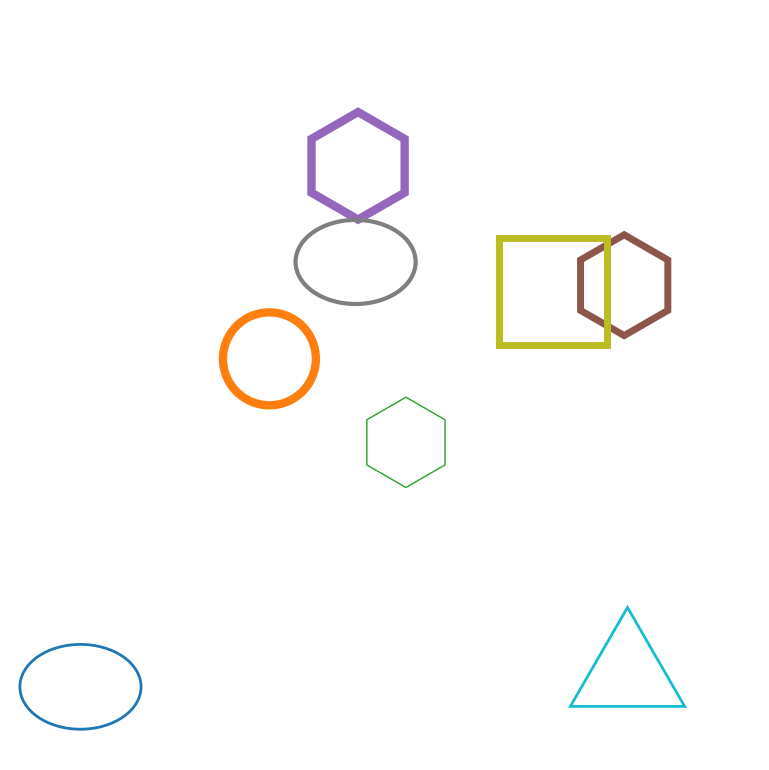[{"shape": "oval", "thickness": 1, "radius": 0.39, "center": [0.104, 0.108]}, {"shape": "circle", "thickness": 3, "radius": 0.3, "center": [0.35, 0.534]}, {"shape": "hexagon", "thickness": 0.5, "radius": 0.29, "center": [0.527, 0.426]}, {"shape": "hexagon", "thickness": 3, "radius": 0.35, "center": [0.465, 0.785]}, {"shape": "hexagon", "thickness": 2.5, "radius": 0.33, "center": [0.811, 0.63]}, {"shape": "oval", "thickness": 1.5, "radius": 0.39, "center": [0.462, 0.66]}, {"shape": "square", "thickness": 2.5, "radius": 0.35, "center": [0.718, 0.621]}, {"shape": "triangle", "thickness": 1, "radius": 0.43, "center": [0.815, 0.125]}]